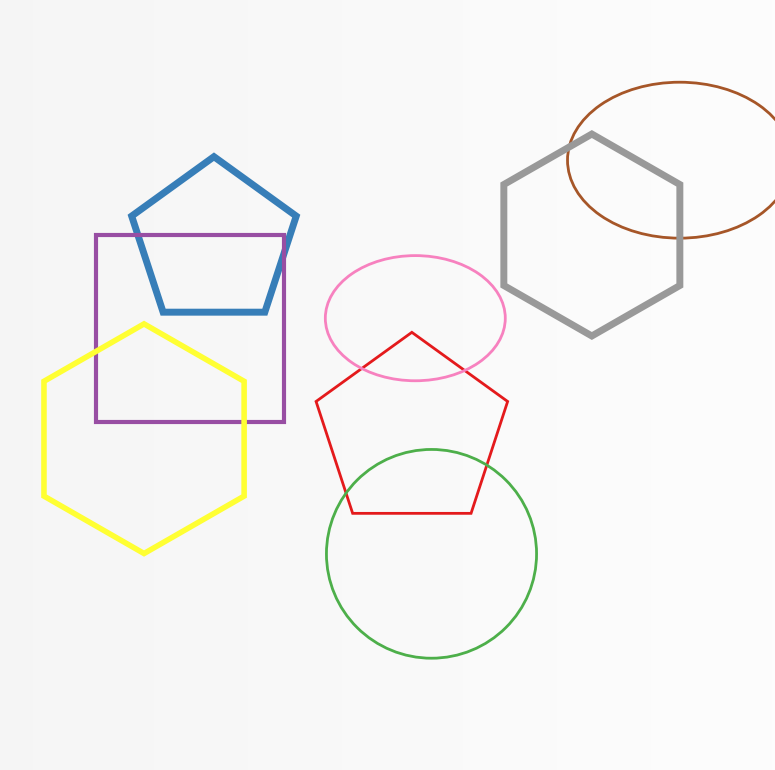[{"shape": "pentagon", "thickness": 1, "radius": 0.65, "center": [0.531, 0.438]}, {"shape": "pentagon", "thickness": 2.5, "radius": 0.56, "center": [0.276, 0.685]}, {"shape": "circle", "thickness": 1, "radius": 0.68, "center": [0.557, 0.281]}, {"shape": "square", "thickness": 1.5, "radius": 0.61, "center": [0.245, 0.573]}, {"shape": "hexagon", "thickness": 2, "radius": 0.75, "center": [0.186, 0.43]}, {"shape": "oval", "thickness": 1, "radius": 0.72, "center": [0.877, 0.792]}, {"shape": "oval", "thickness": 1, "radius": 0.58, "center": [0.536, 0.587]}, {"shape": "hexagon", "thickness": 2.5, "radius": 0.66, "center": [0.764, 0.695]}]